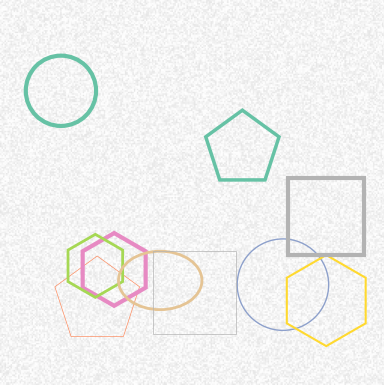[{"shape": "pentagon", "thickness": 2.5, "radius": 0.5, "center": [0.63, 0.614]}, {"shape": "circle", "thickness": 3, "radius": 0.46, "center": [0.158, 0.764]}, {"shape": "pentagon", "thickness": 0.5, "radius": 0.58, "center": [0.253, 0.219]}, {"shape": "circle", "thickness": 1, "radius": 0.59, "center": [0.735, 0.261]}, {"shape": "hexagon", "thickness": 3, "radius": 0.47, "center": [0.297, 0.3]}, {"shape": "hexagon", "thickness": 2, "radius": 0.41, "center": [0.248, 0.31]}, {"shape": "hexagon", "thickness": 1.5, "radius": 0.59, "center": [0.847, 0.219]}, {"shape": "oval", "thickness": 2, "radius": 0.54, "center": [0.416, 0.272]}, {"shape": "square", "thickness": 3, "radius": 0.5, "center": [0.847, 0.438]}, {"shape": "square", "thickness": 0.5, "radius": 0.54, "center": [0.506, 0.24]}]